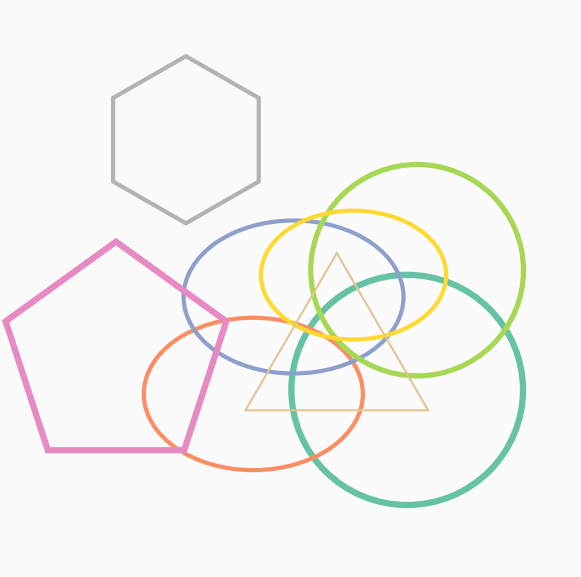[{"shape": "circle", "thickness": 3, "radius": 1.0, "center": [0.701, 0.324]}, {"shape": "oval", "thickness": 2, "radius": 0.94, "center": [0.436, 0.317]}, {"shape": "oval", "thickness": 2, "radius": 0.95, "center": [0.505, 0.485]}, {"shape": "pentagon", "thickness": 3, "radius": 1.0, "center": [0.2, 0.381]}, {"shape": "circle", "thickness": 2.5, "radius": 0.92, "center": [0.718, 0.531]}, {"shape": "oval", "thickness": 2, "radius": 0.8, "center": [0.608, 0.523]}, {"shape": "triangle", "thickness": 1, "radius": 0.91, "center": [0.579, 0.379]}, {"shape": "hexagon", "thickness": 2, "radius": 0.72, "center": [0.32, 0.757]}]